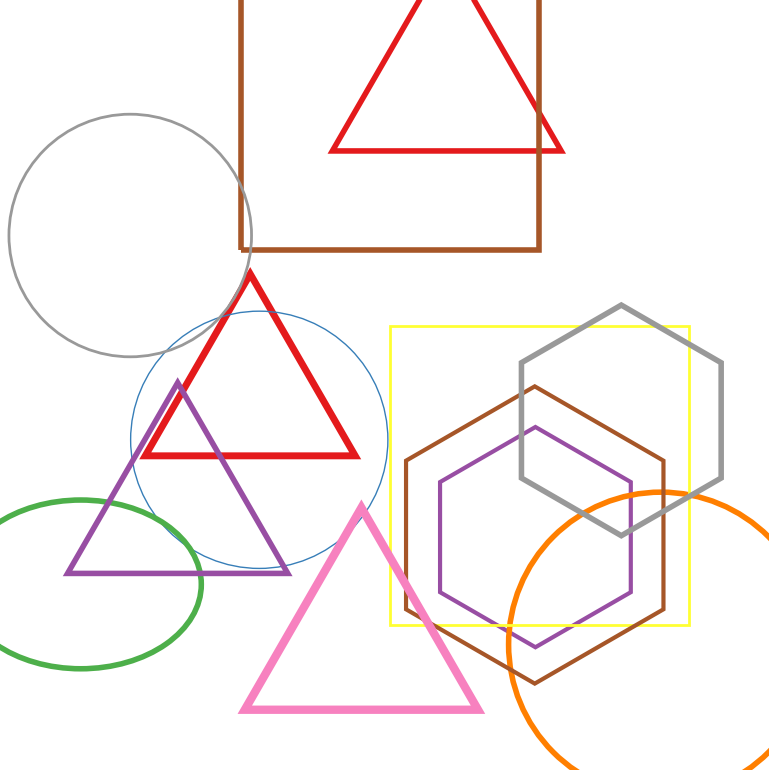[{"shape": "triangle", "thickness": 2.5, "radius": 0.79, "center": [0.325, 0.487]}, {"shape": "triangle", "thickness": 2, "radius": 0.86, "center": [0.58, 0.89]}, {"shape": "circle", "thickness": 0.5, "radius": 0.84, "center": [0.337, 0.429]}, {"shape": "oval", "thickness": 2, "radius": 0.78, "center": [0.105, 0.241]}, {"shape": "triangle", "thickness": 2, "radius": 0.83, "center": [0.231, 0.338]}, {"shape": "hexagon", "thickness": 1.5, "radius": 0.72, "center": [0.695, 0.302]}, {"shape": "circle", "thickness": 2, "radius": 0.99, "center": [0.858, 0.163]}, {"shape": "square", "thickness": 1, "radius": 0.97, "center": [0.7, 0.383]}, {"shape": "hexagon", "thickness": 1.5, "radius": 0.97, "center": [0.694, 0.305]}, {"shape": "square", "thickness": 2, "radius": 0.97, "center": [0.507, 0.869]}, {"shape": "triangle", "thickness": 3, "radius": 0.87, "center": [0.469, 0.166]}, {"shape": "circle", "thickness": 1, "radius": 0.79, "center": [0.169, 0.694]}, {"shape": "hexagon", "thickness": 2, "radius": 0.75, "center": [0.807, 0.454]}]